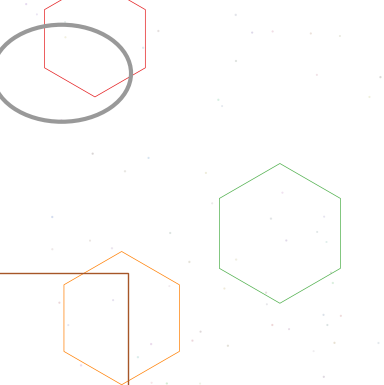[{"shape": "hexagon", "thickness": 0.5, "radius": 0.76, "center": [0.247, 0.899]}, {"shape": "hexagon", "thickness": 0.5, "radius": 0.91, "center": [0.727, 0.394]}, {"shape": "hexagon", "thickness": 0.5, "radius": 0.87, "center": [0.316, 0.174]}, {"shape": "square", "thickness": 1, "radius": 0.94, "center": [0.145, 0.103]}, {"shape": "oval", "thickness": 3, "radius": 0.9, "center": [0.16, 0.81]}]